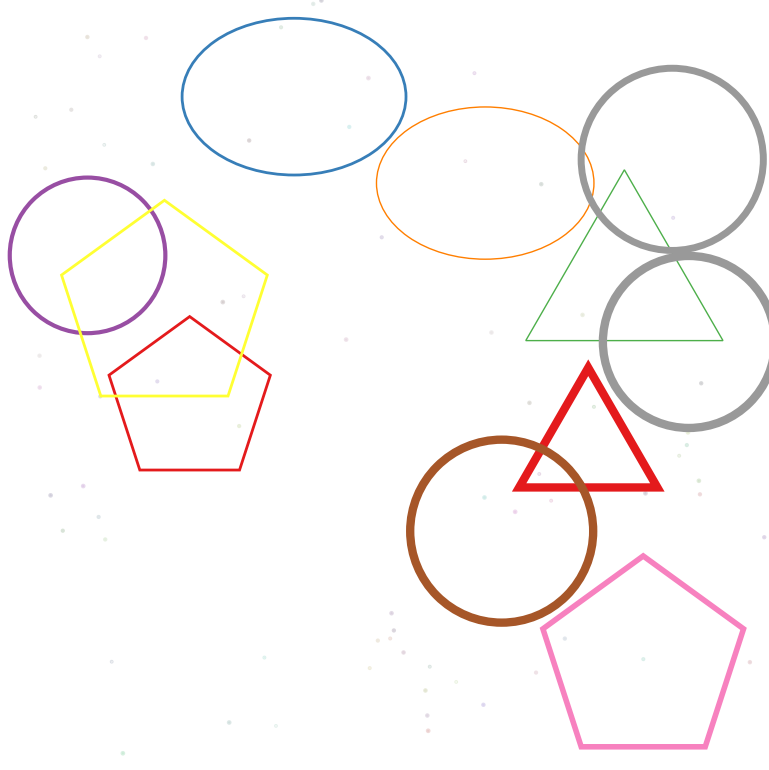[{"shape": "pentagon", "thickness": 1, "radius": 0.55, "center": [0.246, 0.479]}, {"shape": "triangle", "thickness": 3, "radius": 0.52, "center": [0.764, 0.419]}, {"shape": "oval", "thickness": 1, "radius": 0.73, "center": [0.382, 0.874]}, {"shape": "triangle", "thickness": 0.5, "radius": 0.74, "center": [0.811, 0.632]}, {"shape": "circle", "thickness": 1.5, "radius": 0.51, "center": [0.114, 0.668]}, {"shape": "oval", "thickness": 0.5, "radius": 0.71, "center": [0.63, 0.762]}, {"shape": "pentagon", "thickness": 1, "radius": 0.7, "center": [0.214, 0.599]}, {"shape": "circle", "thickness": 3, "radius": 0.59, "center": [0.652, 0.31]}, {"shape": "pentagon", "thickness": 2, "radius": 0.68, "center": [0.835, 0.141]}, {"shape": "circle", "thickness": 2.5, "radius": 0.59, "center": [0.873, 0.793]}, {"shape": "circle", "thickness": 3, "radius": 0.56, "center": [0.895, 0.556]}]